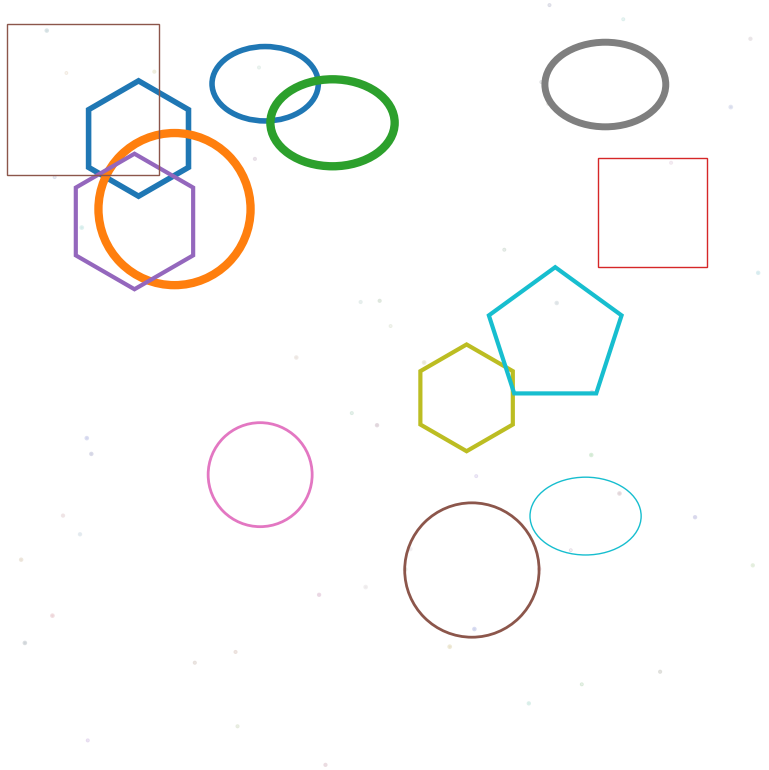[{"shape": "oval", "thickness": 2, "radius": 0.35, "center": [0.344, 0.891]}, {"shape": "hexagon", "thickness": 2, "radius": 0.37, "center": [0.18, 0.82]}, {"shape": "circle", "thickness": 3, "radius": 0.49, "center": [0.227, 0.728]}, {"shape": "oval", "thickness": 3, "radius": 0.4, "center": [0.432, 0.841]}, {"shape": "square", "thickness": 0.5, "radius": 0.35, "center": [0.847, 0.724]}, {"shape": "hexagon", "thickness": 1.5, "radius": 0.44, "center": [0.175, 0.712]}, {"shape": "circle", "thickness": 1, "radius": 0.44, "center": [0.613, 0.26]}, {"shape": "square", "thickness": 0.5, "radius": 0.49, "center": [0.108, 0.871]}, {"shape": "circle", "thickness": 1, "radius": 0.34, "center": [0.338, 0.384]}, {"shape": "oval", "thickness": 2.5, "radius": 0.39, "center": [0.786, 0.89]}, {"shape": "hexagon", "thickness": 1.5, "radius": 0.35, "center": [0.606, 0.483]}, {"shape": "oval", "thickness": 0.5, "radius": 0.36, "center": [0.76, 0.33]}, {"shape": "pentagon", "thickness": 1.5, "radius": 0.45, "center": [0.721, 0.562]}]